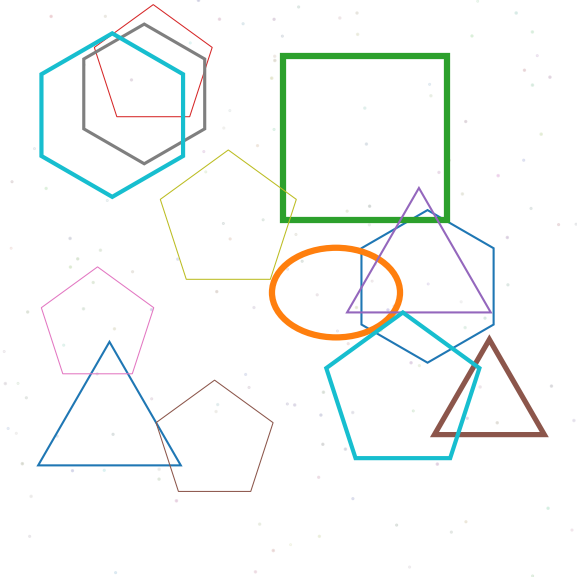[{"shape": "triangle", "thickness": 1, "radius": 0.71, "center": [0.19, 0.265]}, {"shape": "hexagon", "thickness": 1, "radius": 0.66, "center": [0.74, 0.503]}, {"shape": "oval", "thickness": 3, "radius": 0.55, "center": [0.582, 0.492]}, {"shape": "square", "thickness": 3, "radius": 0.71, "center": [0.632, 0.76]}, {"shape": "pentagon", "thickness": 0.5, "radius": 0.54, "center": [0.265, 0.884]}, {"shape": "triangle", "thickness": 1, "radius": 0.72, "center": [0.725, 0.53]}, {"shape": "triangle", "thickness": 2.5, "radius": 0.55, "center": [0.847, 0.301]}, {"shape": "pentagon", "thickness": 0.5, "radius": 0.53, "center": [0.372, 0.234]}, {"shape": "pentagon", "thickness": 0.5, "radius": 0.51, "center": [0.169, 0.435]}, {"shape": "hexagon", "thickness": 1.5, "radius": 0.6, "center": [0.25, 0.836]}, {"shape": "pentagon", "thickness": 0.5, "radius": 0.62, "center": [0.395, 0.616]}, {"shape": "hexagon", "thickness": 2, "radius": 0.71, "center": [0.194, 0.8]}, {"shape": "pentagon", "thickness": 2, "radius": 0.7, "center": [0.698, 0.319]}]